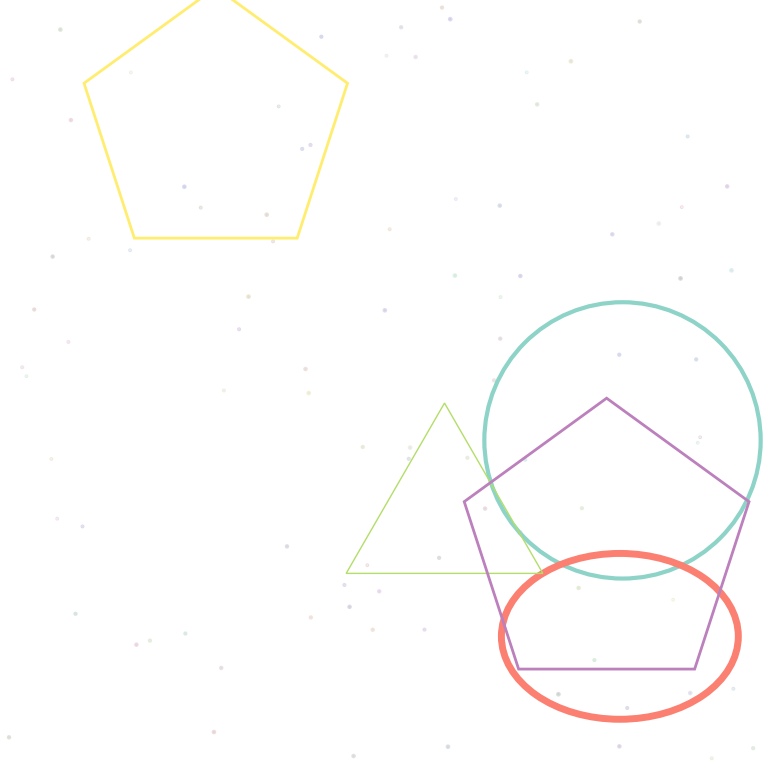[{"shape": "circle", "thickness": 1.5, "radius": 0.9, "center": [0.808, 0.428]}, {"shape": "oval", "thickness": 2.5, "radius": 0.77, "center": [0.805, 0.174]}, {"shape": "triangle", "thickness": 0.5, "radius": 0.74, "center": [0.577, 0.329]}, {"shape": "pentagon", "thickness": 1, "radius": 0.97, "center": [0.788, 0.288]}, {"shape": "pentagon", "thickness": 1, "radius": 0.9, "center": [0.28, 0.836]}]